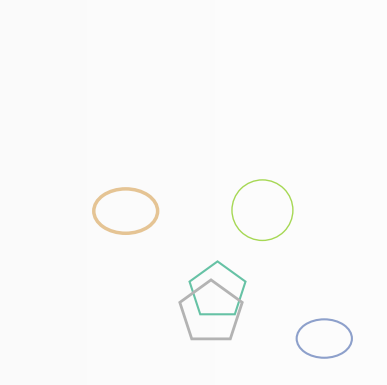[{"shape": "pentagon", "thickness": 1.5, "radius": 0.38, "center": [0.561, 0.245]}, {"shape": "oval", "thickness": 1.5, "radius": 0.36, "center": [0.837, 0.121]}, {"shape": "circle", "thickness": 1, "radius": 0.39, "center": [0.677, 0.454]}, {"shape": "oval", "thickness": 2.5, "radius": 0.41, "center": [0.324, 0.452]}, {"shape": "pentagon", "thickness": 2, "radius": 0.42, "center": [0.545, 0.188]}]